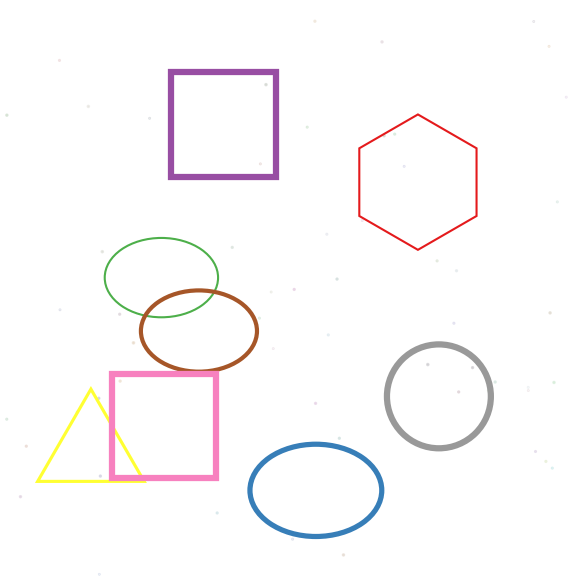[{"shape": "hexagon", "thickness": 1, "radius": 0.59, "center": [0.724, 0.684]}, {"shape": "oval", "thickness": 2.5, "radius": 0.57, "center": [0.547, 0.15]}, {"shape": "oval", "thickness": 1, "radius": 0.49, "center": [0.279, 0.518]}, {"shape": "square", "thickness": 3, "radius": 0.46, "center": [0.387, 0.784]}, {"shape": "triangle", "thickness": 1.5, "radius": 0.53, "center": [0.157, 0.219]}, {"shape": "oval", "thickness": 2, "radius": 0.5, "center": [0.344, 0.426]}, {"shape": "square", "thickness": 3, "radius": 0.45, "center": [0.284, 0.262]}, {"shape": "circle", "thickness": 3, "radius": 0.45, "center": [0.76, 0.313]}]